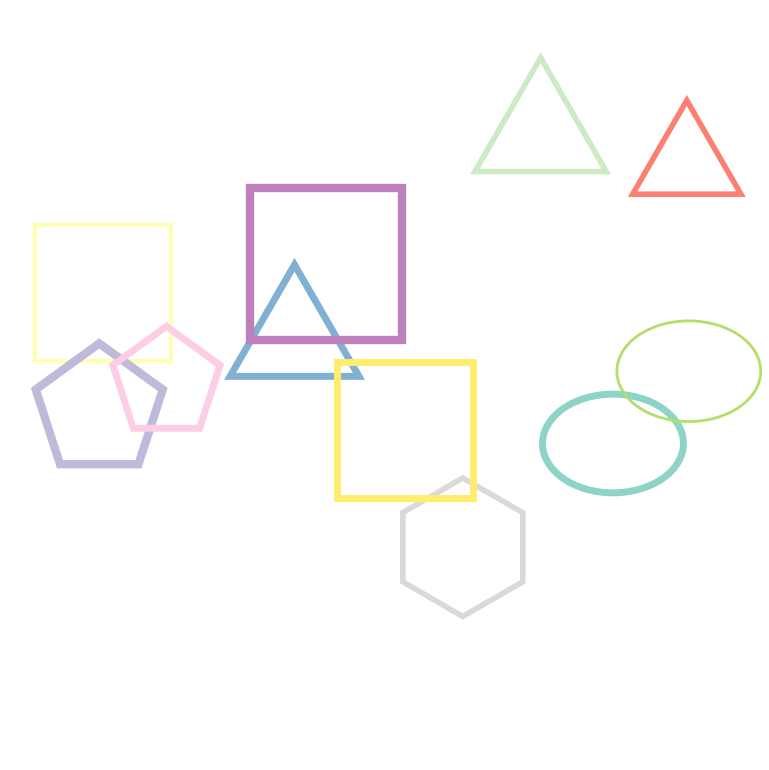[{"shape": "oval", "thickness": 2.5, "radius": 0.46, "center": [0.796, 0.424]}, {"shape": "square", "thickness": 1.5, "radius": 0.44, "center": [0.134, 0.62]}, {"shape": "pentagon", "thickness": 3, "radius": 0.43, "center": [0.129, 0.467]}, {"shape": "triangle", "thickness": 2, "radius": 0.41, "center": [0.892, 0.788]}, {"shape": "triangle", "thickness": 2.5, "radius": 0.48, "center": [0.382, 0.56]}, {"shape": "oval", "thickness": 1, "radius": 0.47, "center": [0.895, 0.518]}, {"shape": "pentagon", "thickness": 2.5, "radius": 0.37, "center": [0.216, 0.503]}, {"shape": "hexagon", "thickness": 2, "radius": 0.45, "center": [0.601, 0.289]}, {"shape": "square", "thickness": 3, "radius": 0.49, "center": [0.424, 0.657]}, {"shape": "triangle", "thickness": 2, "radius": 0.49, "center": [0.702, 0.827]}, {"shape": "square", "thickness": 2.5, "radius": 0.44, "center": [0.526, 0.441]}]